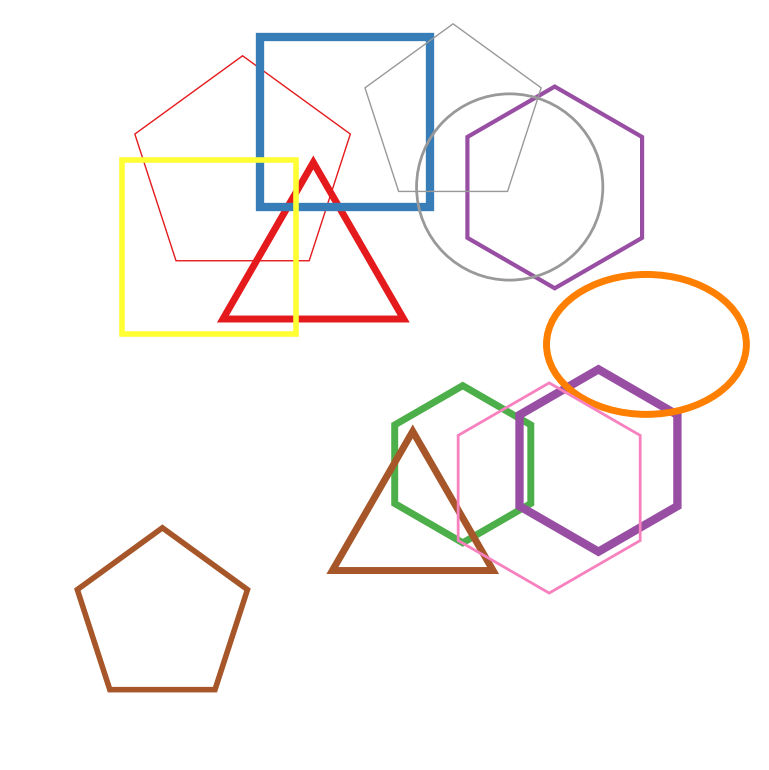[{"shape": "pentagon", "thickness": 0.5, "radius": 0.74, "center": [0.315, 0.78]}, {"shape": "triangle", "thickness": 2.5, "radius": 0.68, "center": [0.407, 0.653]}, {"shape": "square", "thickness": 3, "radius": 0.55, "center": [0.448, 0.842]}, {"shape": "hexagon", "thickness": 2.5, "radius": 0.51, "center": [0.601, 0.397]}, {"shape": "hexagon", "thickness": 3, "radius": 0.59, "center": [0.777, 0.402]}, {"shape": "hexagon", "thickness": 1.5, "radius": 0.65, "center": [0.72, 0.757]}, {"shape": "oval", "thickness": 2.5, "radius": 0.65, "center": [0.84, 0.553]}, {"shape": "square", "thickness": 2, "radius": 0.57, "center": [0.272, 0.68]}, {"shape": "triangle", "thickness": 2.5, "radius": 0.6, "center": [0.536, 0.319]}, {"shape": "pentagon", "thickness": 2, "radius": 0.58, "center": [0.211, 0.198]}, {"shape": "hexagon", "thickness": 1, "radius": 0.68, "center": [0.713, 0.366]}, {"shape": "pentagon", "thickness": 0.5, "radius": 0.6, "center": [0.588, 0.849]}, {"shape": "circle", "thickness": 1, "radius": 0.6, "center": [0.662, 0.757]}]